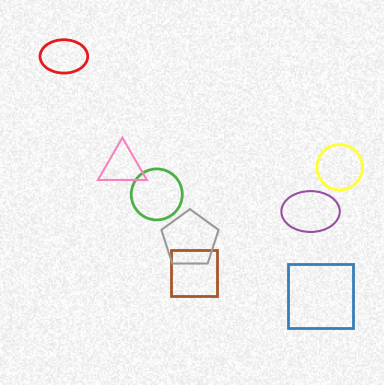[{"shape": "oval", "thickness": 2, "radius": 0.31, "center": [0.166, 0.853]}, {"shape": "square", "thickness": 2, "radius": 0.42, "center": [0.833, 0.232]}, {"shape": "circle", "thickness": 2, "radius": 0.33, "center": [0.407, 0.495]}, {"shape": "oval", "thickness": 1.5, "radius": 0.38, "center": [0.807, 0.451]}, {"shape": "circle", "thickness": 2, "radius": 0.3, "center": [0.882, 0.566]}, {"shape": "square", "thickness": 2, "radius": 0.3, "center": [0.503, 0.291]}, {"shape": "triangle", "thickness": 1.5, "radius": 0.37, "center": [0.318, 0.569]}, {"shape": "pentagon", "thickness": 1.5, "radius": 0.39, "center": [0.493, 0.379]}]